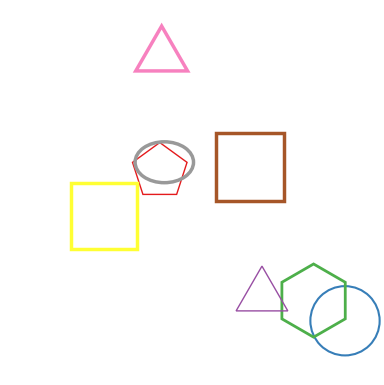[{"shape": "pentagon", "thickness": 1, "radius": 0.37, "center": [0.415, 0.555]}, {"shape": "circle", "thickness": 1.5, "radius": 0.45, "center": [0.896, 0.167]}, {"shape": "hexagon", "thickness": 2, "radius": 0.48, "center": [0.814, 0.219]}, {"shape": "triangle", "thickness": 1, "radius": 0.39, "center": [0.68, 0.231]}, {"shape": "square", "thickness": 2.5, "radius": 0.43, "center": [0.27, 0.439]}, {"shape": "square", "thickness": 2.5, "radius": 0.44, "center": [0.65, 0.566]}, {"shape": "triangle", "thickness": 2.5, "radius": 0.39, "center": [0.42, 0.855]}, {"shape": "oval", "thickness": 2.5, "radius": 0.38, "center": [0.427, 0.579]}]